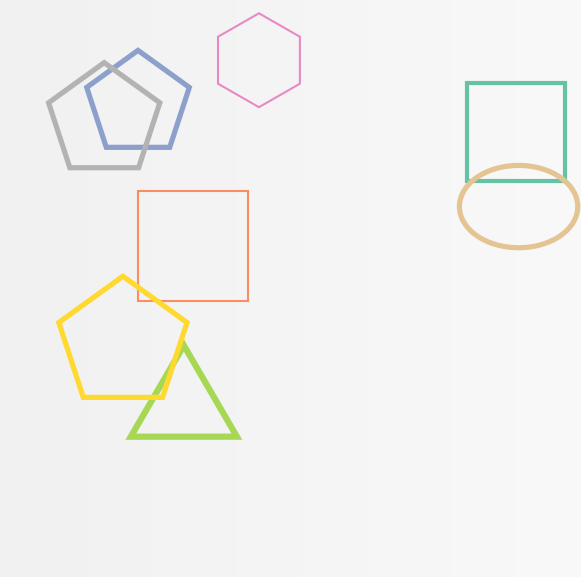[{"shape": "square", "thickness": 2, "radius": 0.42, "center": [0.888, 0.77]}, {"shape": "square", "thickness": 1, "radius": 0.48, "center": [0.332, 0.574]}, {"shape": "pentagon", "thickness": 2.5, "radius": 0.46, "center": [0.237, 0.819]}, {"shape": "hexagon", "thickness": 1, "radius": 0.41, "center": [0.446, 0.895]}, {"shape": "triangle", "thickness": 3, "radius": 0.53, "center": [0.316, 0.296]}, {"shape": "pentagon", "thickness": 2.5, "radius": 0.58, "center": [0.211, 0.405]}, {"shape": "oval", "thickness": 2.5, "radius": 0.51, "center": [0.892, 0.641]}, {"shape": "pentagon", "thickness": 2.5, "radius": 0.5, "center": [0.179, 0.79]}]